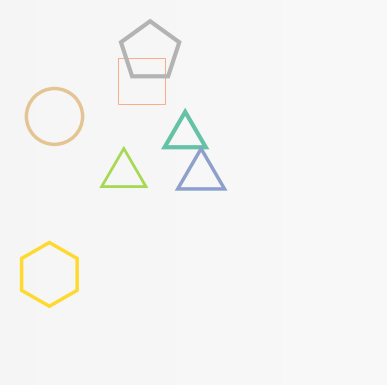[{"shape": "triangle", "thickness": 3, "radius": 0.31, "center": [0.478, 0.648]}, {"shape": "square", "thickness": 0.5, "radius": 0.3, "center": [0.364, 0.79]}, {"shape": "triangle", "thickness": 2.5, "radius": 0.35, "center": [0.519, 0.544]}, {"shape": "triangle", "thickness": 2, "radius": 0.33, "center": [0.32, 0.548]}, {"shape": "hexagon", "thickness": 2.5, "radius": 0.41, "center": [0.127, 0.287]}, {"shape": "circle", "thickness": 2.5, "radius": 0.36, "center": [0.141, 0.698]}, {"shape": "pentagon", "thickness": 3, "radius": 0.4, "center": [0.387, 0.866]}]